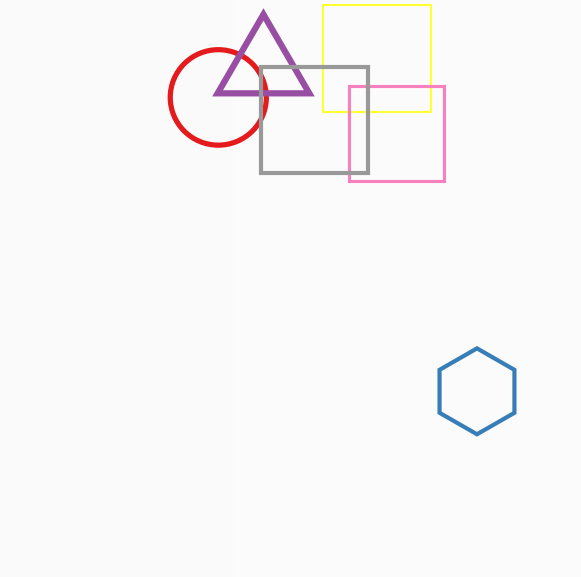[{"shape": "circle", "thickness": 2.5, "radius": 0.41, "center": [0.376, 0.83]}, {"shape": "hexagon", "thickness": 2, "radius": 0.37, "center": [0.821, 0.322]}, {"shape": "triangle", "thickness": 3, "radius": 0.46, "center": [0.453, 0.883]}, {"shape": "square", "thickness": 1, "radius": 0.46, "center": [0.649, 0.897]}, {"shape": "square", "thickness": 1.5, "radius": 0.41, "center": [0.682, 0.768]}, {"shape": "square", "thickness": 2, "radius": 0.46, "center": [0.541, 0.792]}]